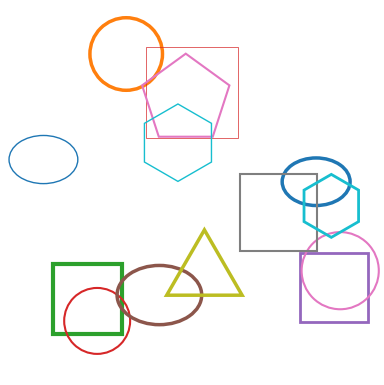[{"shape": "oval", "thickness": 1, "radius": 0.45, "center": [0.113, 0.586]}, {"shape": "oval", "thickness": 2.5, "radius": 0.44, "center": [0.821, 0.528]}, {"shape": "circle", "thickness": 2.5, "radius": 0.47, "center": [0.328, 0.86]}, {"shape": "square", "thickness": 3, "radius": 0.45, "center": [0.227, 0.224]}, {"shape": "circle", "thickness": 1.5, "radius": 0.43, "center": [0.252, 0.166]}, {"shape": "square", "thickness": 0.5, "radius": 0.6, "center": [0.498, 0.76]}, {"shape": "square", "thickness": 2, "radius": 0.44, "center": [0.867, 0.253]}, {"shape": "oval", "thickness": 2.5, "radius": 0.55, "center": [0.414, 0.234]}, {"shape": "circle", "thickness": 1.5, "radius": 0.5, "center": [0.884, 0.297]}, {"shape": "pentagon", "thickness": 1.5, "radius": 0.6, "center": [0.483, 0.741]}, {"shape": "square", "thickness": 1.5, "radius": 0.5, "center": [0.723, 0.449]}, {"shape": "triangle", "thickness": 2.5, "radius": 0.57, "center": [0.531, 0.29]}, {"shape": "hexagon", "thickness": 2, "radius": 0.41, "center": [0.861, 0.465]}, {"shape": "hexagon", "thickness": 1, "radius": 0.5, "center": [0.462, 0.629]}]